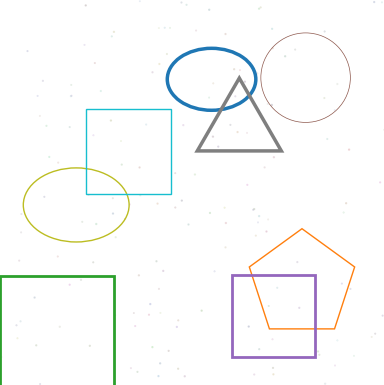[{"shape": "oval", "thickness": 2.5, "radius": 0.57, "center": [0.549, 0.794]}, {"shape": "pentagon", "thickness": 1, "radius": 0.72, "center": [0.784, 0.262]}, {"shape": "square", "thickness": 2, "radius": 0.74, "center": [0.148, 0.135]}, {"shape": "square", "thickness": 2, "radius": 0.54, "center": [0.71, 0.179]}, {"shape": "circle", "thickness": 0.5, "radius": 0.58, "center": [0.794, 0.798]}, {"shape": "triangle", "thickness": 2.5, "radius": 0.63, "center": [0.622, 0.671]}, {"shape": "oval", "thickness": 1, "radius": 0.69, "center": [0.198, 0.468]}, {"shape": "square", "thickness": 1, "radius": 0.56, "center": [0.334, 0.606]}]